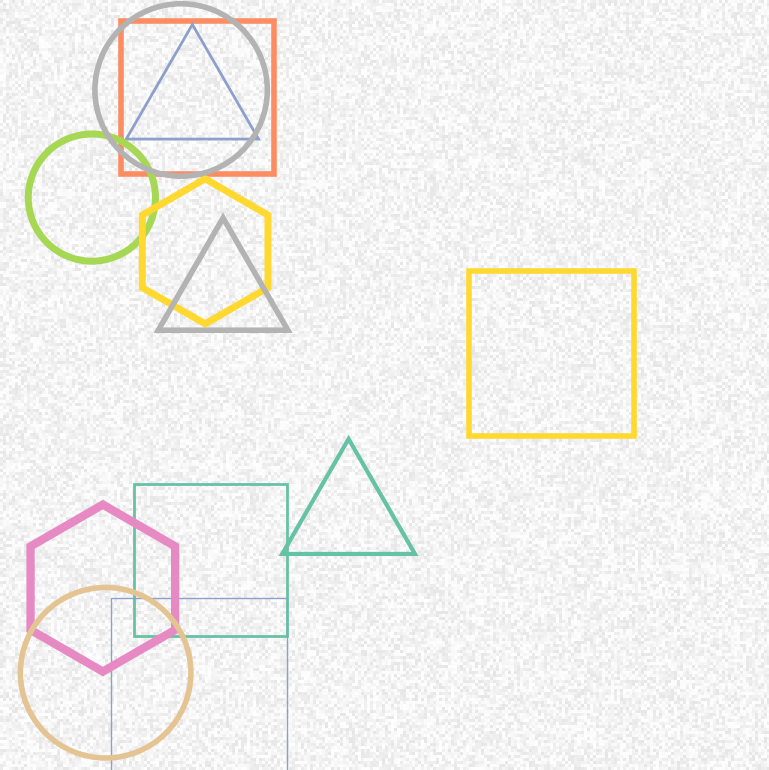[{"shape": "triangle", "thickness": 1.5, "radius": 0.5, "center": [0.453, 0.33]}, {"shape": "square", "thickness": 1, "radius": 0.5, "center": [0.273, 0.273]}, {"shape": "square", "thickness": 2, "radius": 0.5, "center": [0.256, 0.874]}, {"shape": "square", "thickness": 0.5, "radius": 0.57, "center": [0.258, 0.109]}, {"shape": "triangle", "thickness": 1, "radius": 0.5, "center": [0.25, 0.869]}, {"shape": "hexagon", "thickness": 3, "radius": 0.54, "center": [0.134, 0.236]}, {"shape": "circle", "thickness": 2.5, "radius": 0.41, "center": [0.119, 0.743]}, {"shape": "hexagon", "thickness": 2.5, "radius": 0.47, "center": [0.266, 0.674]}, {"shape": "square", "thickness": 2, "radius": 0.54, "center": [0.716, 0.541]}, {"shape": "circle", "thickness": 2, "radius": 0.55, "center": [0.137, 0.126]}, {"shape": "circle", "thickness": 2, "radius": 0.56, "center": [0.235, 0.883]}, {"shape": "triangle", "thickness": 2, "radius": 0.49, "center": [0.29, 0.62]}]